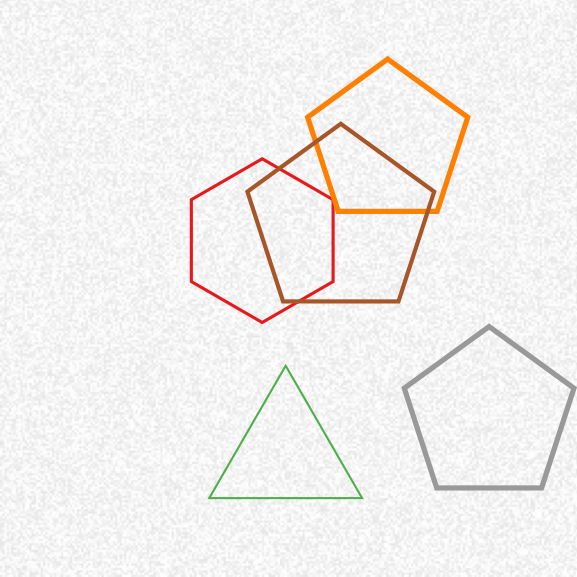[{"shape": "hexagon", "thickness": 1.5, "radius": 0.71, "center": [0.454, 0.582]}, {"shape": "triangle", "thickness": 1, "radius": 0.76, "center": [0.495, 0.213]}, {"shape": "pentagon", "thickness": 2.5, "radius": 0.73, "center": [0.671, 0.751]}, {"shape": "pentagon", "thickness": 2, "radius": 0.85, "center": [0.59, 0.615]}, {"shape": "pentagon", "thickness": 2.5, "radius": 0.77, "center": [0.847, 0.279]}]